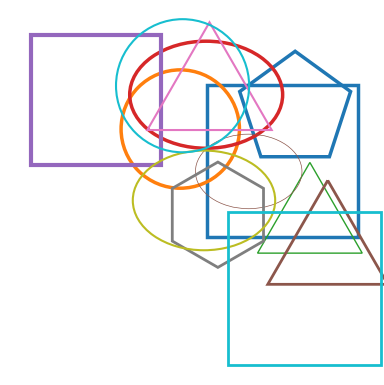[{"shape": "square", "thickness": 2.5, "radius": 0.98, "center": [0.734, 0.581]}, {"shape": "pentagon", "thickness": 2.5, "radius": 0.76, "center": [0.767, 0.715]}, {"shape": "circle", "thickness": 2.5, "radius": 0.77, "center": [0.468, 0.665]}, {"shape": "triangle", "thickness": 1, "radius": 0.79, "center": [0.805, 0.421]}, {"shape": "oval", "thickness": 2.5, "radius": 0.99, "center": [0.536, 0.754]}, {"shape": "square", "thickness": 3, "radius": 0.84, "center": [0.25, 0.741]}, {"shape": "triangle", "thickness": 2, "radius": 0.9, "center": [0.851, 0.351]}, {"shape": "oval", "thickness": 0.5, "radius": 0.69, "center": [0.646, 0.555]}, {"shape": "triangle", "thickness": 1.5, "radius": 0.93, "center": [0.544, 0.756]}, {"shape": "hexagon", "thickness": 2, "radius": 0.68, "center": [0.566, 0.442]}, {"shape": "oval", "thickness": 1.5, "radius": 0.92, "center": [0.53, 0.479]}, {"shape": "circle", "thickness": 1.5, "radius": 0.86, "center": [0.474, 0.777]}, {"shape": "square", "thickness": 2, "radius": 1.0, "center": [0.792, 0.25]}]